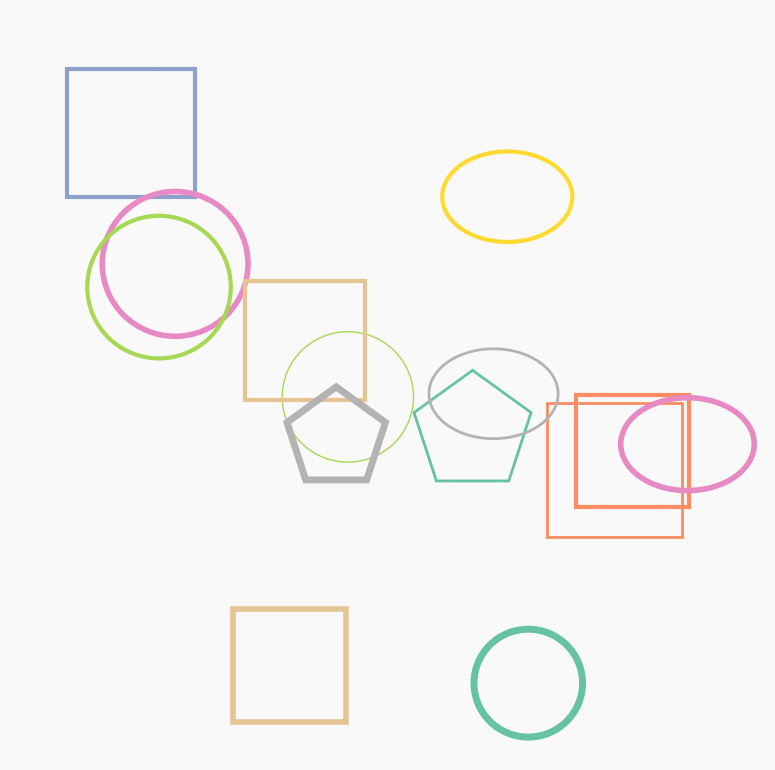[{"shape": "circle", "thickness": 2.5, "radius": 0.35, "center": [0.682, 0.113]}, {"shape": "pentagon", "thickness": 1, "radius": 0.4, "center": [0.61, 0.44]}, {"shape": "square", "thickness": 1, "radius": 0.43, "center": [0.793, 0.389]}, {"shape": "square", "thickness": 1.5, "radius": 0.36, "center": [0.817, 0.414]}, {"shape": "square", "thickness": 1.5, "radius": 0.42, "center": [0.169, 0.827]}, {"shape": "oval", "thickness": 2, "radius": 0.43, "center": [0.887, 0.423]}, {"shape": "circle", "thickness": 2, "radius": 0.47, "center": [0.226, 0.657]}, {"shape": "circle", "thickness": 0.5, "radius": 0.42, "center": [0.449, 0.485]}, {"shape": "circle", "thickness": 1.5, "radius": 0.46, "center": [0.205, 0.627]}, {"shape": "oval", "thickness": 1.5, "radius": 0.42, "center": [0.655, 0.745]}, {"shape": "square", "thickness": 2, "radius": 0.37, "center": [0.374, 0.135]}, {"shape": "square", "thickness": 1.5, "radius": 0.39, "center": [0.393, 0.557]}, {"shape": "oval", "thickness": 1, "radius": 0.42, "center": [0.637, 0.489]}, {"shape": "pentagon", "thickness": 2.5, "radius": 0.33, "center": [0.434, 0.431]}]